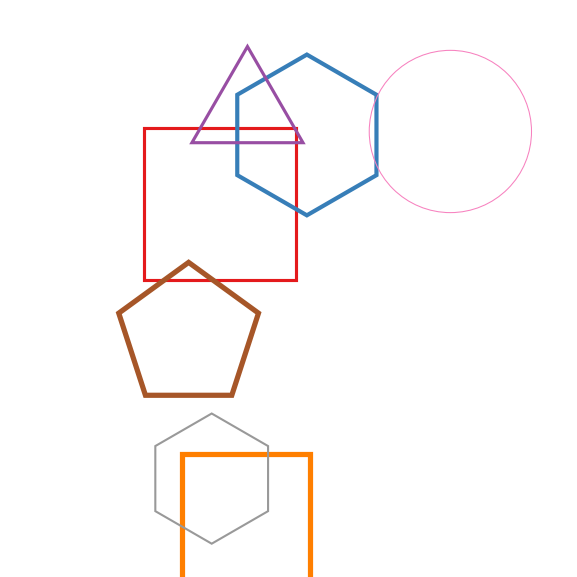[{"shape": "square", "thickness": 1.5, "radius": 0.66, "center": [0.381, 0.646]}, {"shape": "hexagon", "thickness": 2, "radius": 0.7, "center": [0.531, 0.765]}, {"shape": "triangle", "thickness": 1.5, "radius": 0.56, "center": [0.428, 0.808]}, {"shape": "square", "thickness": 2.5, "radius": 0.55, "center": [0.426, 0.102]}, {"shape": "pentagon", "thickness": 2.5, "radius": 0.64, "center": [0.327, 0.418]}, {"shape": "circle", "thickness": 0.5, "radius": 0.7, "center": [0.78, 0.771]}, {"shape": "hexagon", "thickness": 1, "radius": 0.56, "center": [0.367, 0.17]}]